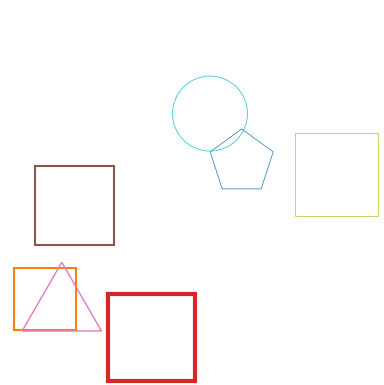[{"shape": "pentagon", "thickness": 0.5, "radius": 0.43, "center": [0.628, 0.579]}, {"shape": "square", "thickness": 1.5, "radius": 0.4, "center": [0.116, 0.223]}, {"shape": "square", "thickness": 3, "radius": 0.57, "center": [0.393, 0.123]}, {"shape": "square", "thickness": 1.5, "radius": 0.51, "center": [0.194, 0.466]}, {"shape": "triangle", "thickness": 1, "radius": 0.59, "center": [0.161, 0.2]}, {"shape": "square", "thickness": 0.5, "radius": 0.54, "center": [0.874, 0.547]}, {"shape": "circle", "thickness": 0.5, "radius": 0.49, "center": [0.545, 0.705]}]